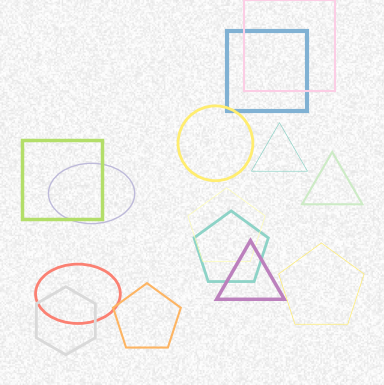[{"shape": "pentagon", "thickness": 2, "radius": 0.51, "center": [0.6, 0.351]}, {"shape": "triangle", "thickness": 0.5, "radius": 0.42, "center": [0.726, 0.597]}, {"shape": "pentagon", "thickness": 0.5, "radius": 0.53, "center": [0.588, 0.407]}, {"shape": "oval", "thickness": 1, "radius": 0.56, "center": [0.238, 0.497]}, {"shape": "oval", "thickness": 2, "radius": 0.55, "center": [0.202, 0.237]}, {"shape": "square", "thickness": 3, "radius": 0.52, "center": [0.694, 0.815]}, {"shape": "pentagon", "thickness": 1.5, "radius": 0.46, "center": [0.382, 0.172]}, {"shape": "square", "thickness": 2.5, "radius": 0.51, "center": [0.161, 0.533]}, {"shape": "square", "thickness": 1.5, "radius": 0.59, "center": [0.752, 0.882]}, {"shape": "hexagon", "thickness": 2, "radius": 0.44, "center": [0.171, 0.167]}, {"shape": "triangle", "thickness": 2.5, "radius": 0.51, "center": [0.651, 0.273]}, {"shape": "triangle", "thickness": 1.5, "radius": 0.45, "center": [0.863, 0.515]}, {"shape": "circle", "thickness": 2, "radius": 0.49, "center": [0.56, 0.628]}, {"shape": "pentagon", "thickness": 0.5, "radius": 0.58, "center": [0.835, 0.252]}]